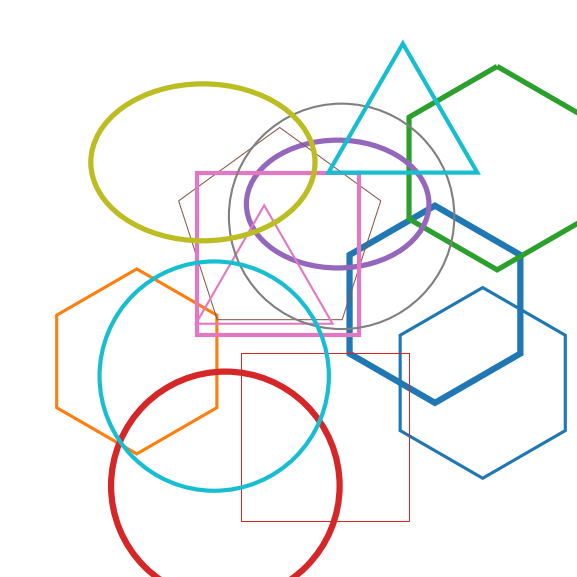[{"shape": "hexagon", "thickness": 1.5, "radius": 0.83, "center": [0.836, 0.336]}, {"shape": "hexagon", "thickness": 3, "radius": 0.85, "center": [0.753, 0.472]}, {"shape": "hexagon", "thickness": 1.5, "radius": 0.8, "center": [0.237, 0.373]}, {"shape": "hexagon", "thickness": 2.5, "radius": 0.88, "center": [0.861, 0.708]}, {"shape": "circle", "thickness": 3, "radius": 0.99, "center": [0.39, 0.158]}, {"shape": "square", "thickness": 0.5, "radius": 0.73, "center": [0.562, 0.243]}, {"shape": "oval", "thickness": 2.5, "radius": 0.79, "center": [0.585, 0.646]}, {"shape": "pentagon", "thickness": 0.5, "radius": 0.92, "center": [0.484, 0.594]}, {"shape": "square", "thickness": 2, "radius": 0.7, "center": [0.482, 0.559]}, {"shape": "triangle", "thickness": 1, "radius": 0.68, "center": [0.458, 0.507]}, {"shape": "circle", "thickness": 1, "radius": 0.98, "center": [0.592, 0.624]}, {"shape": "oval", "thickness": 2.5, "radius": 0.97, "center": [0.351, 0.718]}, {"shape": "triangle", "thickness": 2, "radius": 0.74, "center": [0.698, 0.775]}, {"shape": "circle", "thickness": 2, "radius": 0.99, "center": [0.371, 0.348]}]